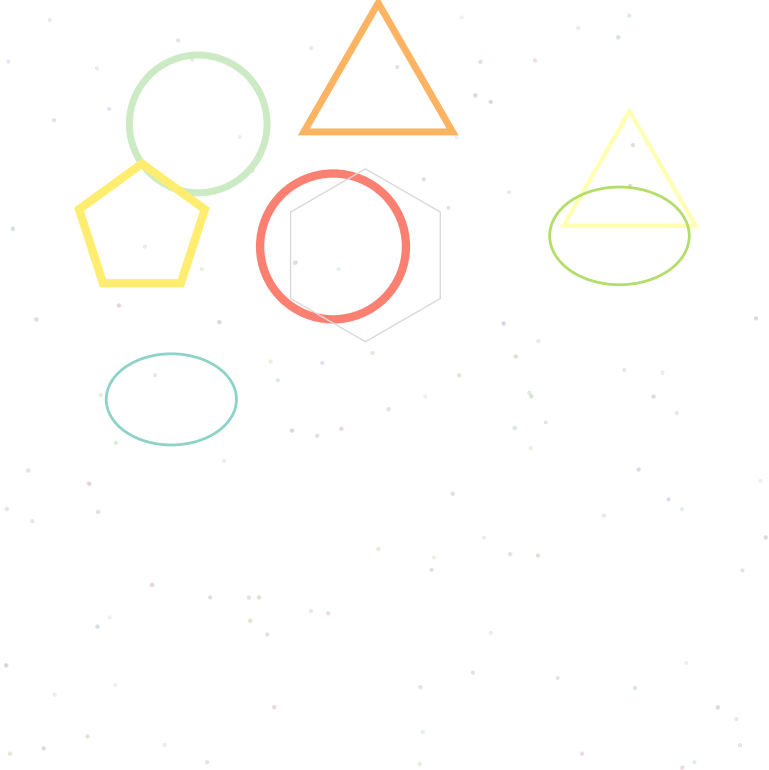[{"shape": "oval", "thickness": 1, "radius": 0.42, "center": [0.223, 0.481]}, {"shape": "triangle", "thickness": 1.5, "radius": 0.5, "center": [0.818, 0.756]}, {"shape": "circle", "thickness": 3, "radius": 0.47, "center": [0.433, 0.68]}, {"shape": "triangle", "thickness": 2.5, "radius": 0.56, "center": [0.491, 0.884]}, {"shape": "oval", "thickness": 1, "radius": 0.45, "center": [0.805, 0.694]}, {"shape": "hexagon", "thickness": 0.5, "radius": 0.56, "center": [0.475, 0.668]}, {"shape": "circle", "thickness": 2.5, "radius": 0.45, "center": [0.257, 0.839]}, {"shape": "pentagon", "thickness": 3, "radius": 0.43, "center": [0.184, 0.702]}]